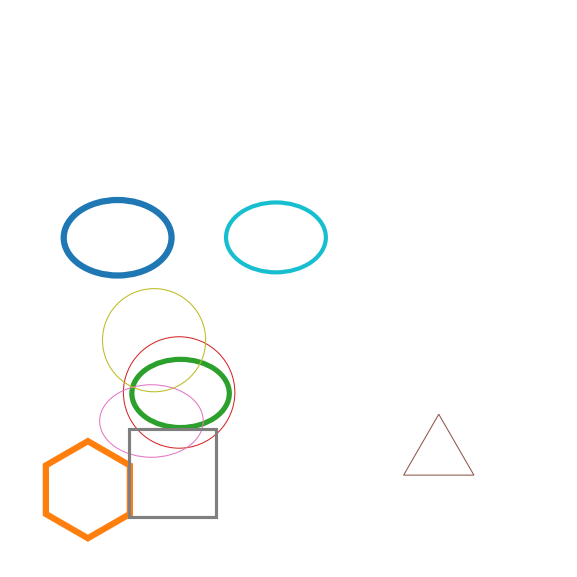[{"shape": "oval", "thickness": 3, "radius": 0.47, "center": [0.204, 0.587]}, {"shape": "hexagon", "thickness": 3, "radius": 0.42, "center": [0.152, 0.151]}, {"shape": "oval", "thickness": 2.5, "radius": 0.42, "center": [0.313, 0.318]}, {"shape": "circle", "thickness": 0.5, "radius": 0.48, "center": [0.31, 0.32]}, {"shape": "triangle", "thickness": 0.5, "radius": 0.35, "center": [0.76, 0.212]}, {"shape": "oval", "thickness": 0.5, "radius": 0.45, "center": [0.262, 0.27]}, {"shape": "square", "thickness": 1.5, "radius": 0.38, "center": [0.299, 0.18]}, {"shape": "circle", "thickness": 0.5, "radius": 0.45, "center": [0.267, 0.41]}, {"shape": "oval", "thickness": 2, "radius": 0.43, "center": [0.478, 0.588]}]